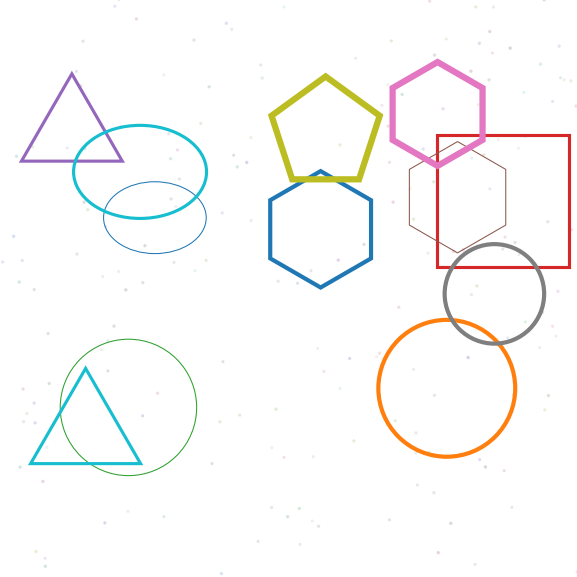[{"shape": "oval", "thickness": 0.5, "radius": 0.44, "center": [0.268, 0.622]}, {"shape": "hexagon", "thickness": 2, "radius": 0.5, "center": [0.555, 0.602]}, {"shape": "circle", "thickness": 2, "radius": 0.59, "center": [0.774, 0.327]}, {"shape": "circle", "thickness": 0.5, "radius": 0.59, "center": [0.222, 0.294]}, {"shape": "square", "thickness": 1.5, "radius": 0.57, "center": [0.872, 0.651]}, {"shape": "triangle", "thickness": 1.5, "radius": 0.5, "center": [0.124, 0.77]}, {"shape": "hexagon", "thickness": 0.5, "radius": 0.48, "center": [0.792, 0.658]}, {"shape": "hexagon", "thickness": 3, "radius": 0.45, "center": [0.758, 0.802]}, {"shape": "circle", "thickness": 2, "radius": 0.43, "center": [0.856, 0.49]}, {"shape": "pentagon", "thickness": 3, "radius": 0.49, "center": [0.564, 0.768]}, {"shape": "triangle", "thickness": 1.5, "radius": 0.55, "center": [0.148, 0.251]}, {"shape": "oval", "thickness": 1.5, "radius": 0.58, "center": [0.243, 0.701]}]